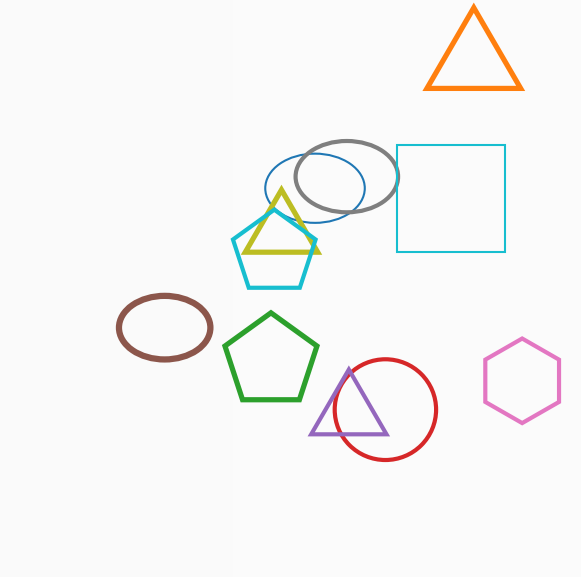[{"shape": "oval", "thickness": 1, "radius": 0.43, "center": [0.542, 0.673]}, {"shape": "triangle", "thickness": 2.5, "radius": 0.47, "center": [0.815, 0.893]}, {"shape": "pentagon", "thickness": 2.5, "radius": 0.42, "center": [0.466, 0.374]}, {"shape": "circle", "thickness": 2, "radius": 0.44, "center": [0.663, 0.29]}, {"shape": "triangle", "thickness": 2, "radius": 0.37, "center": [0.6, 0.284]}, {"shape": "oval", "thickness": 3, "radius": 0.39, "center": [0.283, 0.432]}, {"shape": "hexagon", "thickness": 2, "radius": 0.37, "center": [0.898, 0.34]}, {"shape": "oval", "thickness": 2, "radius": 0.44, "center": [0.597, 0.693]}, {"shape": "triangle", "thickness": 2.5, "radius": 0.36, "center": [0.484, 0.598]}, {"shape": "square", "thickness": 1, "radius": 0.47, "center": [0.776, 0.656]}, {"shape": "pentagon", "thickness": 2, "radius": 0.37, "center": [0.472, 0.561]}]